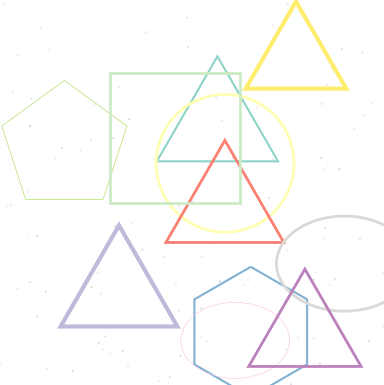[{"shape": "triangle", "thickness": 1.5, "radius": 0.91, "center": [0.565, 0.672]}, {"shape": "circle", "thickness": 2, "radius": 0.9, "center": [0.585, 0.576]}, {"shape": "triangle", "thickness": 3, "radius": 0.88, "center": [0.309, 0.24]}, {"shape": "triangle", "thickness": 2, "radius": 0.88, "center": [0.584, 0.459]}, {"shape": "hexagon", "thickness": 1.5, "radius": 0.85, "center": [0.651, 0.138]}, {"shape": "pentagon", "thickness": 0.5, "radius": 0.85, "center": [0.167, 0.62]}, {"shape": "oval", "thickness": 0.5, "radius": 0.71, "center": [0.611, 0.116]}, {"shape": "oval", "thickness": 2, "radius": 0.88, "center": [0.895, 0.315]}, {"shape": "triangle", "thickness": 2, "radius": 0.84, "center": [0.792, 0.132]}, {"shape": "square", "thickness": 2, "radius": 0.85, "center": [0.455, 0.642]}, {"shape": "triangle", "thickness": 3, "radius": 0.75, "center": [0.769, 0.845]}]